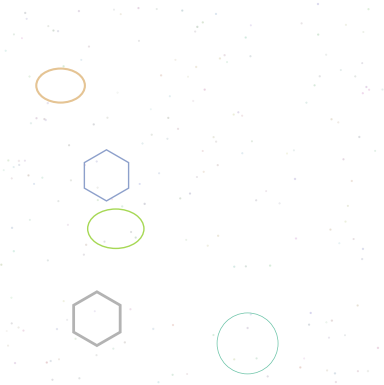[{"shape": "circle", "thickness": 0.5, "radius": 0.4, "center": [0.643, 0.108]}, {"shape": "hexagon", "thickness": 1, "radius": 0.33, "center": [0.277, 0.544]}, {"shape": "oval", "thickness": 1, "radius": 0.37, "center": [0.301, 0.406]}, {"shape": "oval", "thickness": 1.5, "radius": 0.32, "center": [0.157, 0.778]}, {"shape": "hexagon", "thickness": 2, "radius": 0.35, "center": [0.252, 0.172]}]